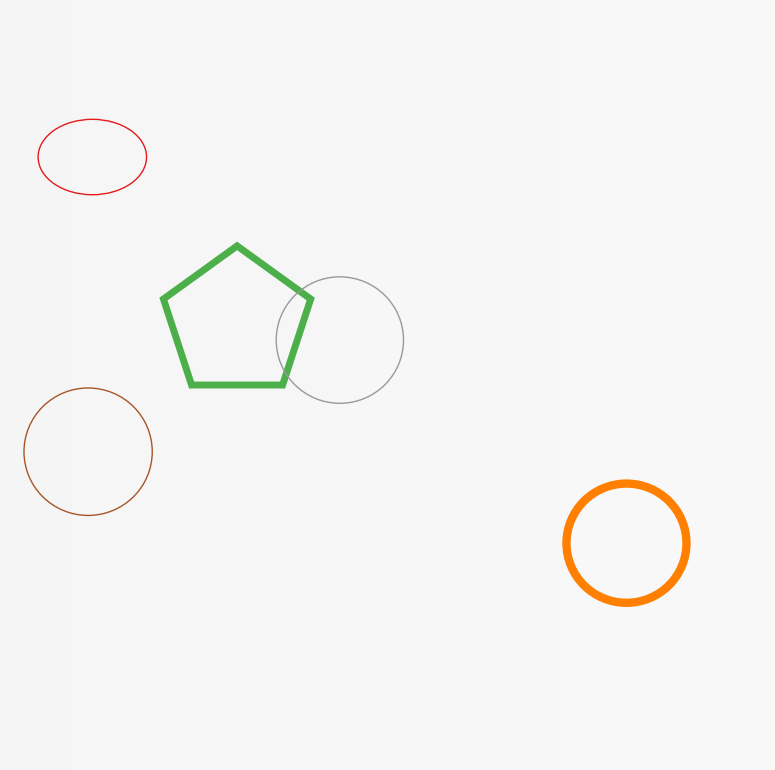[{"shape": "oval", "thickness": 0.5, "radius": 0.35, "center": [0.119, 0.796]}, {"shape": "pentagon", "thickness": 2.5, "radius": 0.5, "center": [0.306, 0.581]}, {"shape": "circle", "thickness": 3, "radius": 0.39, "center": [0.808, 0.295]}, {"shape": "circle", "thickness": 0.5, "radius": 0.41, "center": [0.114, 0.413]}, {"shape": "circle", "thickness": 0.5, "radius": 0.41, "center": [0.439, 0.558]}]